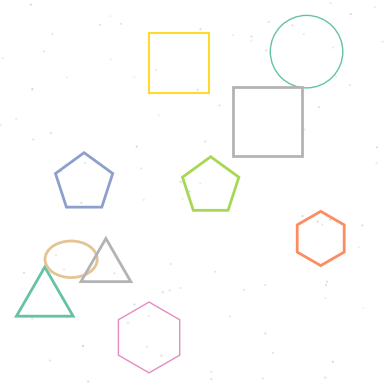[{"shape": "triangle", "thickness": 2, "radius": 0.43, "center": [0.116, 0.221]}, {"shape": "circle", "thickness": 1, "radius": 0.47, "center": [0.796, 0.866]}, {"shape": "hexagon", "thickness": 2, "radius": 0.35, "center": [0.833, 0.381]}, {"shape": "pentagon", "thickness": 2, "radius": 0.39, "center": [0.218, 0.525]}, {"shape": "hexagon", "thickness": 1, "radius": 0.46, "center": [0.387, 0.123]}, {"shape": "pentagon", "thickness": 2, "radius": 0.38, "center": [0.547, 0.516]}, {"shape": "square", "thickness": 1.5, "radius": 0.39, "center": [0.465, 0.837]}, {"shape": "oval", "thickness": 2, "radius": 0.34, "center": [0.185, 0.327]}, {"shape": "square", "thickness": 2, "radius": 0.45, "center": [0.694, 0.684]}, {"shape": "triangle", "thickness": 2, "radius": 0.37, "center": [0.275, 0.306]}]